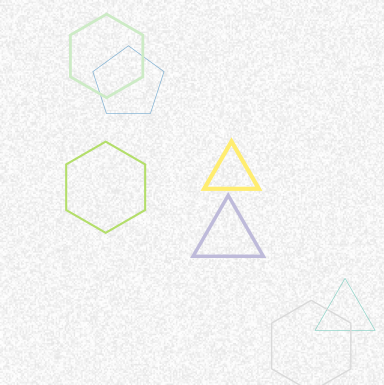[{"shape": "triangle", "thickness": 0.5, "radius": 0.45, "center": [0.896, 0.187]}, {"shape": "triangle", "thickness": 2.5, "radius": 0.53, "center": [0.593, 0.387]}, {"shape": "pentagon", "thickness": 0.5, "radius": 0.49, "center": [0.334, 0.784]}, {"shape": "hexagon", "thickness": 1.5, "radius": 0.59, "center": [0.274, 0.514]}, {"shape": "hexagon", "thickness": 1, "radius": 0.59, "center": [0.808, 0.101]}, {"shape": "hexagon", "thickness": 2, "radius": 0.54, "center": [0.277, 0.855]}, {"shape": "triangle", "thickness": 3, "radius": 0.41, "center": [0.601, 0.551]}]